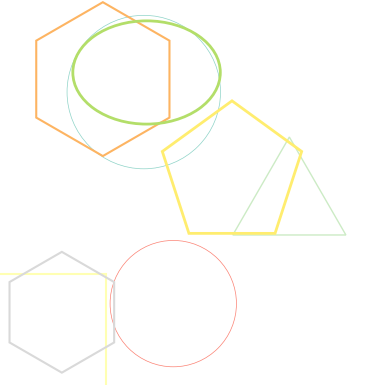[{"shape": "circle", "thickness": 0.5, "radius": 1.0, "center": [0.373, 0.761]}, {"shape": "square", "thickness": 1.5, "radius": 0.87, "center": [0.102, 0.113]}, {"shape": "circle", "thickness": 0.5, "radius": 0.82, "center": [0.45, 0.211]}, {"shape": "hexagon", "thickness": 1.5, "radius": 1.0, "center": [0.267, 0.794]}, {"shape": "oval", "thickness": 2, "radius": 0.96, "center": [0.381, 0.812]}, {"shape": "hexagon", "thickness": 1.5, "radius": 0.78, "center": [0.161, 0.189]}, {"shape": "triangle", "thickness": 1, "radius": 0.85, "center": [0.752, 0.474]}, {"shape": "pentagon", "thickness": 2, "radius": 0.95, "center": [0.603, 0.548]}]